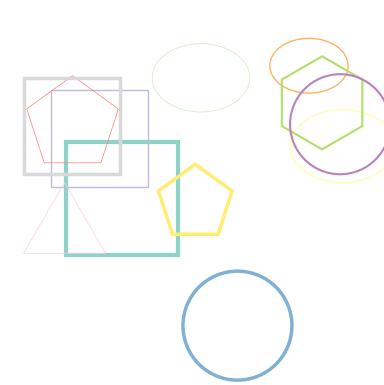[{"shape": "square", "thickness": 3, "radius": 0.73, "center": [0.317, 0.484]}, {"shape": "oval", "thickness": 1, "radius": 0.68, "center": [0.89, 0.62]}, {"shape": "square", "thickness": 1, "radius": 0.63, "center": [0.258, 0.64]}, {"shape": "pentagon", "thickness": 0.5, "radius": 0.63, "center": [0.188, 0.678]}, {"shape": "circle", "thickness": 2.5, "radius": 0.71, "center": [0.617, 0.154]}, {"shape": "oval", "thickness": 1, "radius": 0.51, "center": [0.802, 0.829]}, {"shape": "hexagon", "thickness": 1.5, "radius": 0.6, "center": [0.837, 0.733]}, {"shape": "triangle", "thickness": 0.5, "radius": 0.62, "center": [0.168, 0.403]}, {"shape": "square", "thickness": 2.5, "radius": 0.62, "center": [0.187, 0.672]}, {"shape": "circle", "thickness": 1.5, "radius": 0.65, "center": [0.883, 0.677]}, {"shape": "oval", "thickness": 0.5, "radius": 0.63, "center": [0.522, 0.798]}, {"shape": "pentagon", "thickness": 2.5, "radius": 0.5, "center": [0.507, 0.473]}]